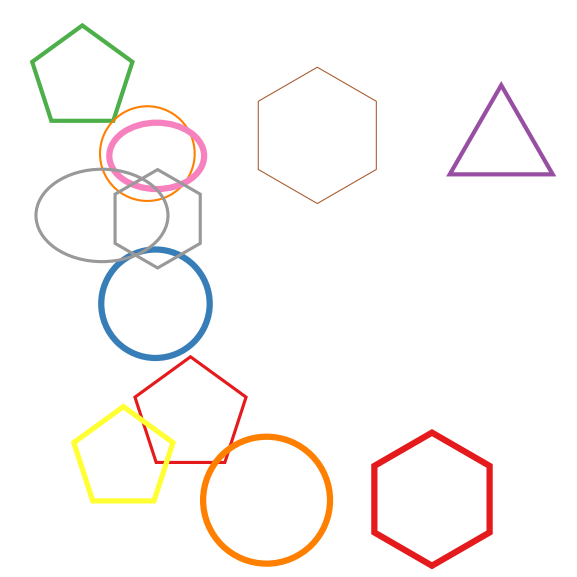[{"shape": "pentagon", "thickness": 1.5, "radius": 0.51, "center": [0.33, 0.28]}, {"shape": "hexagon", "thickness": 3, "radius": 0.58, "center": [0.748, 0.135]}, {"shape": "circle", "thickness": 3, "radius": 0.47, "center": [0.269, 0.473]}, {"shape": "pentagon", "thickness": 2, "radius": 0.46, "center": [0.143, 0.864]}, {"shape": "triangle", "thickness": 2, "radius": 0.51, "center": [0.868, 0.749]}, {"shape": "circle", "thickness": 3, "radius": 0.55, "center": [0.462, 0.133]}, {"shape": "circle", "thickness": 1, "radius": 0.41, "center": [0.255, 0.733]}, {"shape": "pentagon", "thickness": 2.5, "radius": 0.45, "center": [0.214, 0.205]}, {"shape": "hexagon", "thickness": 0.5, "radius": 0.59, "center": [0.549, 0.765]}, {"shape": "oval", "thickness": 3, "radius": 0.41, "center": [0.271, 0.729]}, {"shape": "hexagon", "thickness": 1.5, "radius": 0.43, "center": [0.273, 0.62]}, {"shape": "oval", "thickness": 1.5, "radius": 0.57, "center": [0.177, 0.626]}]